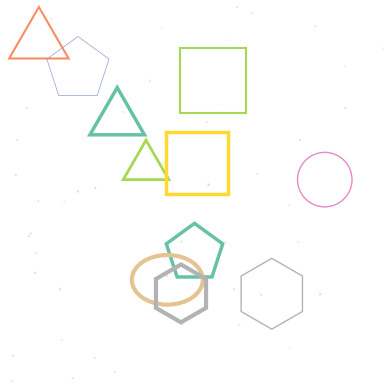[{"shape": "triangle", "thickness": 2.5, "radius": 0.41, "center": [0.304, 0.691]}, {"shape": "pentagon", "thickness": 2.5, "radius": 0.39, "center": [0.505, 0.343]}, {"shape": "triangle", "thickness": 1.5, "radius": 0.45, "center": [0.101, 0.893]}, {"shape": "pentagon", "thickness": 0.5, "radius": 0.42, "center": [0.202, 0.82]}, {"shape": "circle", "thickness": 1, "radius": 0.35, "center": [0.844, 0.533]}, {"shape": "square", "thickness": 1.5, "radius": 0.43, "center": [0.553, 0.791]}, {"shape": "triangle", "thickness": 2, "radius": 0.34, "center": [0.379, 0.568]}, {"shape": "square", "thickness": 2.5, "radius": 0.4, "center": [0.512, 0.576]}, {"shape": "oval", "thickness": 3, "radius": 0.46, "center": [0.435, 0.273]}, {"shape": "hexagon", "thickness": 3, "radius": 0.38, "center": [0.47, 0.238]}, {"shape": "hexagon", "thickness": 1, "radius": 0.46, "center": [0.706, 0.237]}]